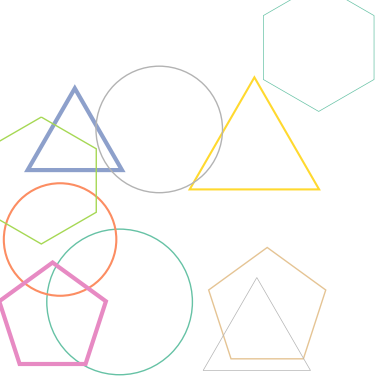[{"shape": "hexagon", "thickness": 0.5, "radius": 0.83, "center": [0.828, 0.877]}, {"shape": "circle", "thickness": 1, "radius": 0.95, "center": [0.311, 0.216]}, {"shape": "circle", "thickness": 1.5, "radius": 0.73, "center": [0.156, 0.378]}, {"shape": "triangle", "thickness": 3, "radius": 0.71, "center": [0.194, 0.629]}, {"shape": "pentagon", "thickness": 3, "radius": 0.73, "center": [0.137, 0.172]}, {"shape": "hexagon", "thickness": 1, "radius": 0.82, "center": [0.107, 0.531]}, {"shape": "triangle", "thickness": 1.5, "radius": 0.97, "center": [0.661, 0.605]}, {"shape": "pentagon", "thickness": 1, "radius": 0.8, "center": [0.694, 0.197]}, {"shape": "circle", "thickness": 1, "radius": 0.82, "center": [0.414, 0.664]}, {"shape": "triangle", "thickness": 0.5, "radius": 0.81, "center": [0.667, 0.118]}]